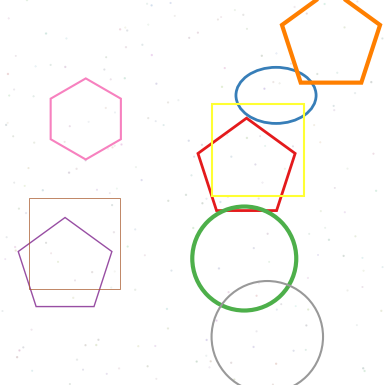[{"shape": "pentagon", "thickness": 2, "radius": 0.66, "center": [0.64, 0.56]}, {"shape": "oval", "thickness": 2, "radius": 0.52, "center": [0.717, 0.752]}, {"shape": "circle", "thickness": 3, "radius": 0.68, "center": [0.634, 0.329]}, {"shape": "pentagon", "thickness": 1, "radius": 0.64, "center": [0.169, 0.307]}, {"shape": "pentagon", "thickness": 3, "radius": 0.67, "center": [0.86, 0.894]}, {"shape": "square", "thickness": 1.5, "radius": 0.6, "center": [0.671, 0.61]}, {"shape": "square", "thickness": 0.5, "radius": 0.59, "center": [0.194, 0.367]}, {"shape": "hexagon", "thickness": 1.5, "radius": 0.53, "center": [0.223, 0.691]}, {"shape": "circle", "thickness": 1.5, "radius": 0.72, "center": [0.694, 0.125]}]